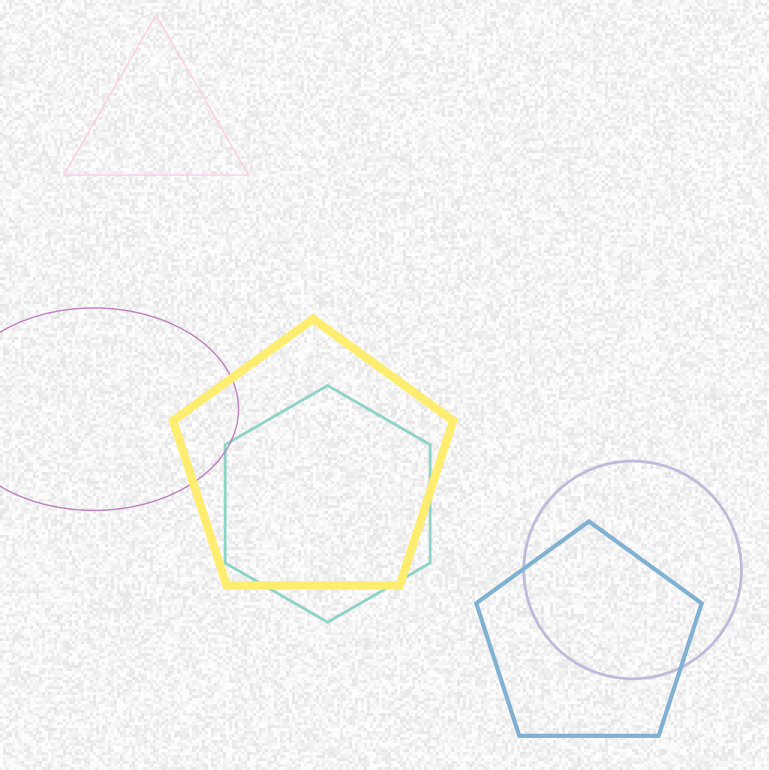[{"shape": "hexagon", "thickness": 1, "radius": 0.77, "center": [0.426, 0.346]}, {"shape": "circle", "thickness": 1, "radius": 0.71, "center": [0.822, 0.26]}, {"shape": "pentagon", "thickness": 1.5, "radius": 0.77, "center": [0.765, 0.169]}, {"shape": "triangle", "thickness": 0.5, "radius": 0.69, "center": [0.203, 0.842]}, {"shape": "oval", "thickness": 0.5, "radius": 0.94, "center": [0.122, 0.469]}, {"shape": "pentagon", "thickness": 3, "radius": 0.96, "center": [0.407, 0.395]}]